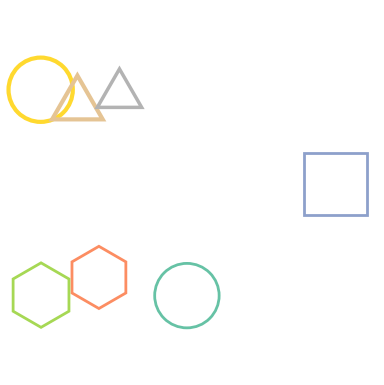[{"shape": "circle", "thickness": 2, "radius": 0.42, "center": [0.485, 0.232]}, {"shape": "hexagon", "thickness": 2, "radius": 0.4, "center": [0.257, 0.279]}, {"shape": "square", "thickness": 2, "radius": 0.41, "center": [0.872, 0.523]}, {"shape": "hexagon", "thickness": 2, "radius": 0.42, "center": [0.107, 0.233]}, {"shape": "circle", "thickness": 3, "radius": 0.42, "center": [0.106, 0.767]}, {"shape": "triangle", "thickness": 3, "radius": 0.38, "center": [0.201, 0.728]}, {"shape": "triangle", "thickness": 2.5, "radius": 0.33, "center": [0.31, 0.754]}]